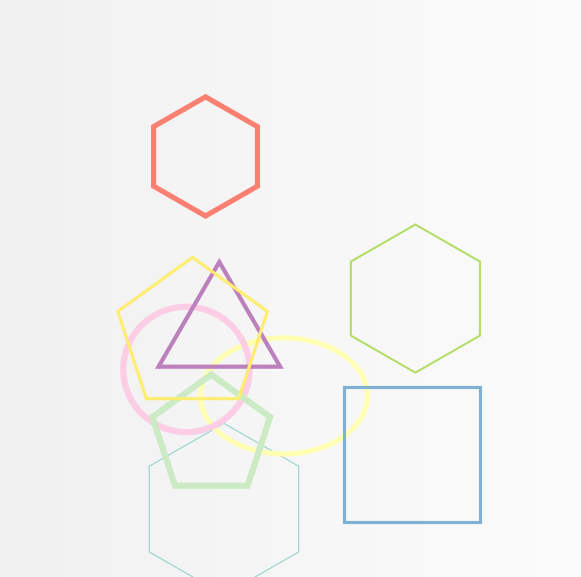[{"shape": "hexagon", "thickness": 0.5, "radius": 0.74, "center": [0.385, 0.118]}, {"shape": "oval", "thickness": 2.5, "radius": 0.72, "center": [0.489, 0.314]}, {"shape": "hexagon", "thickness": 2.5, "radius": 0.52, "center": [0.354, 0.728]}, {"shape": "square", "thickness": 1.5, "radius": 0.59, "center": [0.708, 0.212]}, {"shape": "hexagon", "thickness": 1, "radius": 0.64, "center": [0.715, 0.482]}, {"shape": "circle", "thickness": 3, "radius": 0.54, "center": [0.321, 0.359]}, {"shape": "triangle", "thickness": 2, "radius": 0.6, "center": [0.377, 0.425]}, {"shape": "pentagon", "thickness": 3, "radius": 0.53, "center": [0.363, 0.244]}, {"shape": "pentagon", "thickness": 1.5, "radius": 0.68, "center": [0.331, 0.418]}]